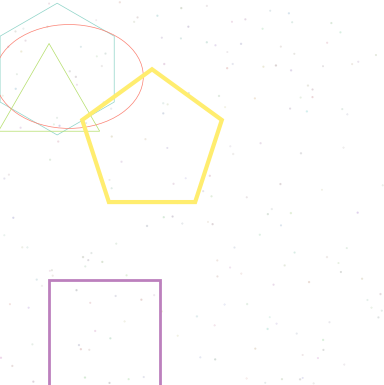[{"shape": "hexagon", "thickness": 0.5, "radius": 0.86, "center": [0.148, 0.821]}, {"shape": "oval", "thickness": 0.5, "radius": 0.96, "center": [0.18, 0.801]}, {"shape": "triangle", "thickness": 0.5, "radius": 0.76, "center": [0.127, 0.735]}, {"shape": "square", "thickness": 2, "radius": 0.72, "center": [0.271, 0.13]}, {"shape": "pentagon", "thickness": 3, "radius": 0.95, "center": [0.395, 0.629]}]